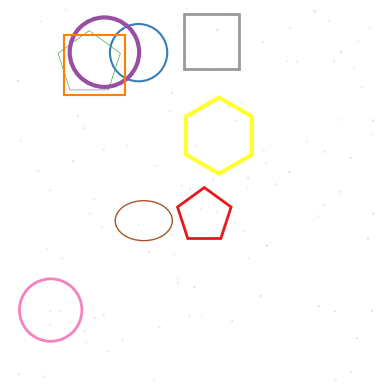[{"shape": "pentagon", "thickness": 2, "radius": 0.37, "center": [0.531, 0.44]}, {"shape": "circle", "thickness": 1.5, "radius": 0.37, "center": [0.36, 0.863]}, {"shape": "pentagon", "thickness": 0.5, "radius": 0.43, "center": [0.232, 0.835]}, {"shape": "circle", "thickness": 3, "radius": 0.45, "center": [0.271, 0.864]}, {"shape": "square", "thickness": 1.5, "radius": 0.39, "center": [0.245, 0.831]}, {"shape": "hexagon", "thickness": 3, "radius": 0.49, "center": [0.569, 0.648]}, {"shape": "oval", "thickness": 1, "radius": 0.37, "center": [0.373, 0.427]}, {"shape": "circle", "thickness": 2, "radius": 0.41, "center": [0.132, 0.195]}, {"shape": "square", "thickness": 2, "radius": 0.36, "center": [0.549, 0.893]}]